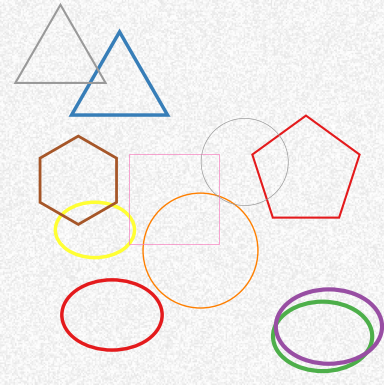[{"shape": "pentagon", "thickness": 1.5, "radius": 0.73, "center": [0.795, 0.553]}, {"shape": "oval", "thickness": 2.5, "radius": 0.65, "center": [0.291, 0.182]}, {"shape": "triangle", "thickness": 2.5, "radius": 0.72, "center": [0.311, 0.773]}, {"shape": "oval", "thickness": 3, "radius": 0.64, "center": [0.838, 0.126]}, {"shape": "oval", "thickness": 3, "radius": 0.69, "center": [0.854, 0.152]}, {"shape": "circle", "thickness": 1, "radius": 0.75, "center": [0.521, 0.349]}, {"shape": "oval", "thickness": 2.5, "radius": 0.51, "center": [0.247, 0.403]}, {"shape": "hexagon", "thickness": 2, "radius": 0.57, "center": [0.203, 0.532]}, {"shape": "square", "thickness": 0.5, "radius": 0.58, "center": [0.452, 0.482]}, {"shape": "triangle", "thickness": 1.5, "radius": 0.68, "center": [0.157, 0.852]}, {"shape": "circle", "thickness": 0.5, "radius": 0.57, "center": [0.636, 0.579]}]